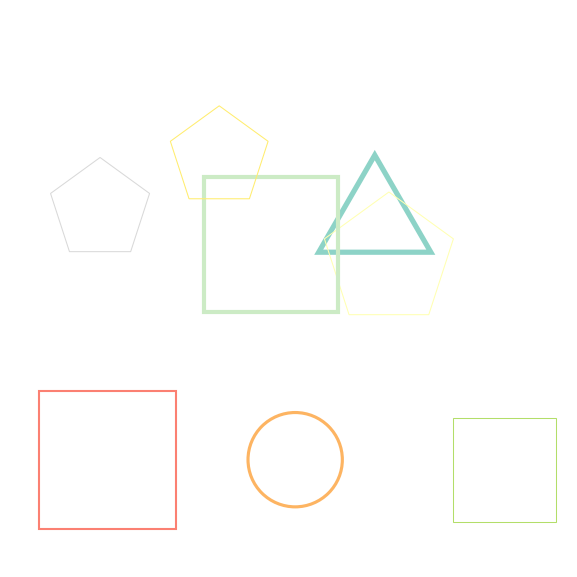[{"shape": "triangle", "thickness": 2.5, "radius": 0.56, "center": [0.649, 0.618]}, {"shape": "pentagon", "thickness": 0.5, "radius": 0.59, "center": [0.673, 0.549]}, {"shape": "square", "thickness": 1, "radius": 0.6, "center": [0.186, 0.202]}, {"shape": "circle", "thickness": 1.5, "radius": 0.41, "center": [0.511, 0.203]}, {"shape": "square", "thickness": 0.5, "radius": 0.45, "center": [0.874, 0.185]}, {"shape": "pentagon", "thickness": 0.5, "radius": 0.45, "center": [0.173, 0.636]}, {"shape": "square", "thickness": 2, "radius": 0.58, "center": [0.469, 0.576]}, {"shape": "pentagon", "thickness": 0.5, "radius": 0.44, "center": [0.38, 0.727]}]